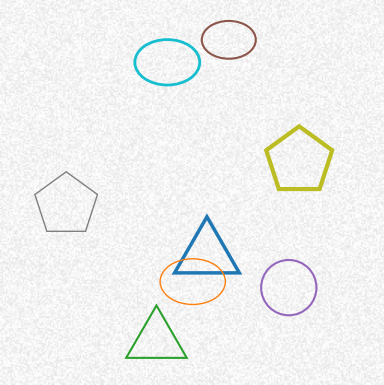[{"shape": "triangle", "thickness": 2.5, "radius": 0.49, "center": [0.538, 0.34]}, {"shape": "oval", "thickness": 1, "radius": 0.42, "center": [0.501, 0.268]}, {"shape": "triangle", "thickness": 1.5, "radius": 0.45, "center": [0.406, 0.116]}, {"shape": "circle", "thickness": 1.5, "radius": 0.36, "center": [0.75, 0.253]}, {"shape": "oval", "thickness": 1.5, "radius": 0.35, "center": [0.594, 0.897]}, {"shape": "pentagon", "thickness": 1, "radius": 0.43, "center": [0.172, 0.468]}, {"shape": "pentagon", "thickness": 3, "radius": 0.45, "center": [0.777, 0.582]}, {"shape": "oval", "thickness": 2, "radius": 0.42, "center": [0.435, 0.838]}]